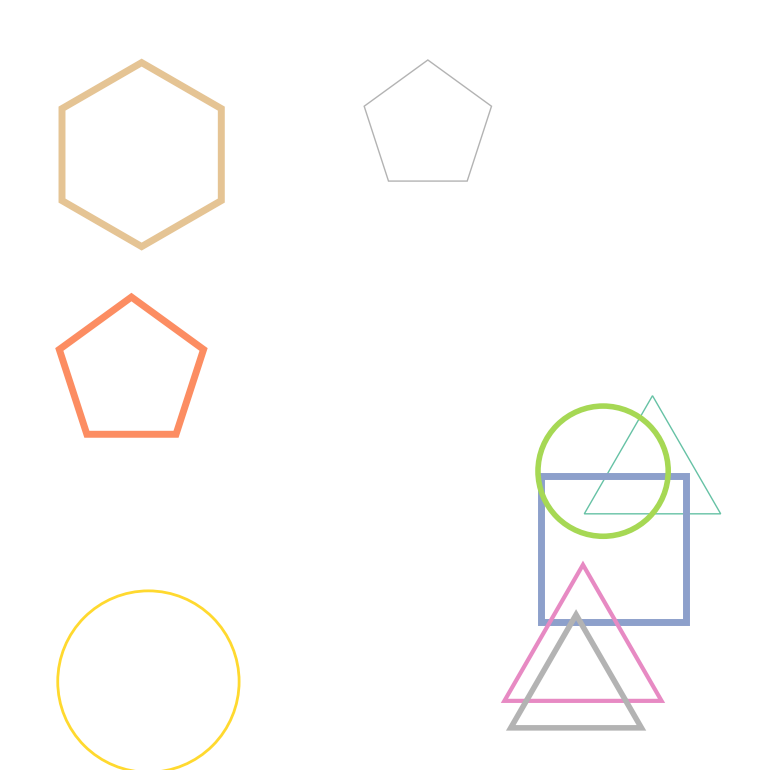[{"shape": "triangle", "thickness": 0.5, "radius": 0.51, "center": [0.847, 0.384]}, {"shape": "pentagon", "thickness": 2.5, "radius": 0.49, "center": [0.171, 0.516]}, {"shape": "square", "thickness": 2.5, "radius": 0.47, "center": [0.797, 0.287]}, {"shape": "triangle", "thickness": 1.5, "radius": 0.59, "center": [0.757, 0.149]}, {"shape": "circle", "thickness": 2, "radius": 0.42, "center": [0.783, 0.388]}, {"shape": "circle", "thickness": 1, "radius": 0.59, "center": [0.193, 0.115]}, {"shape": "hexagon", "thickness": 2.5, "radius": 0.6, "center": [0.184, 0.799]}, {"shape": "pentagon", "thickness": 0.5, "radius": 0.43, "center": [0.556, 0.835]}, {"shape": "triangle", "thickness": 2, "radius": 0.49, "center": [0.748, 0.104]}]